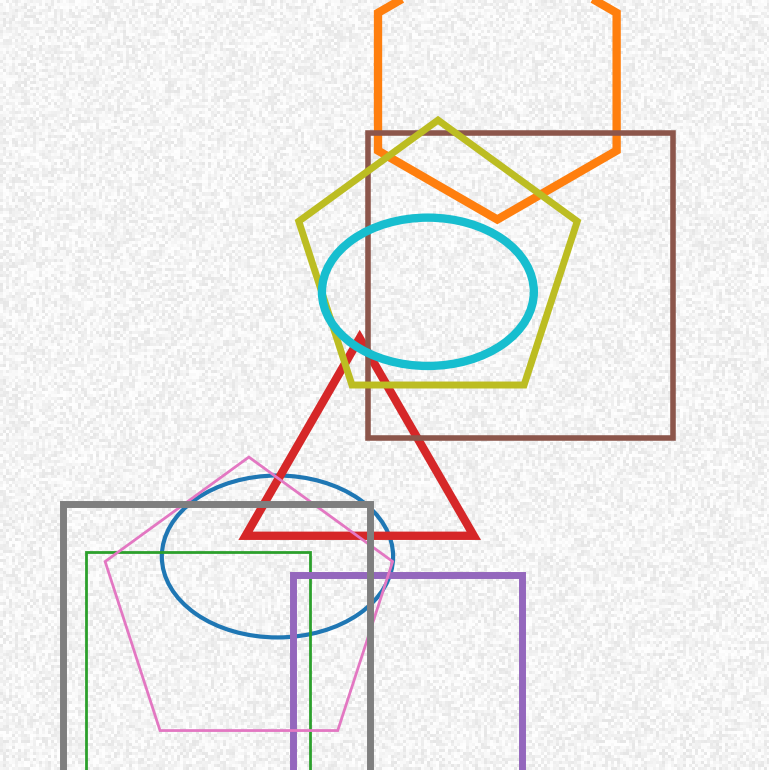[{"shape": "oval", "thickness": 1.5, "radius": 0.75, "center": [0.36, 0.277]}, {"shape": "hexagon", "thickness": 3, "radius": 0.89, "center": [0.646, 0.894]}, {"shape": "square", "thickness": 1, "radius": 0.73, "center": [0.257, 0.138]}, {"shape": "triangle", "thickness": 3, "radius": 0.86, "center": [0.467, 0.39]}, {"shape": "square", "thickness": 2.5, "radius": 0.74, "center": [0.529, 0.104]}, {"shape": "square", "thickness": 2, "radius": 0.99, "center": [0.677, 0.63]}, {"shape": "pentagon", "thickness": 1, "radius": 0.98, "center": [0.323, 0.21]}, {"shape": "square", "thickness": 2.5, "radius": 1.0, "center": [0.281, 0.146]}, {"shape": "pentagon", "thickness": 2.5, "radius": 0.95, "center": [0.569, 0.654]}, {"shape": "oval", "thickness": 3, "radius": 0.69, "center": [0.556, 0.621]}]